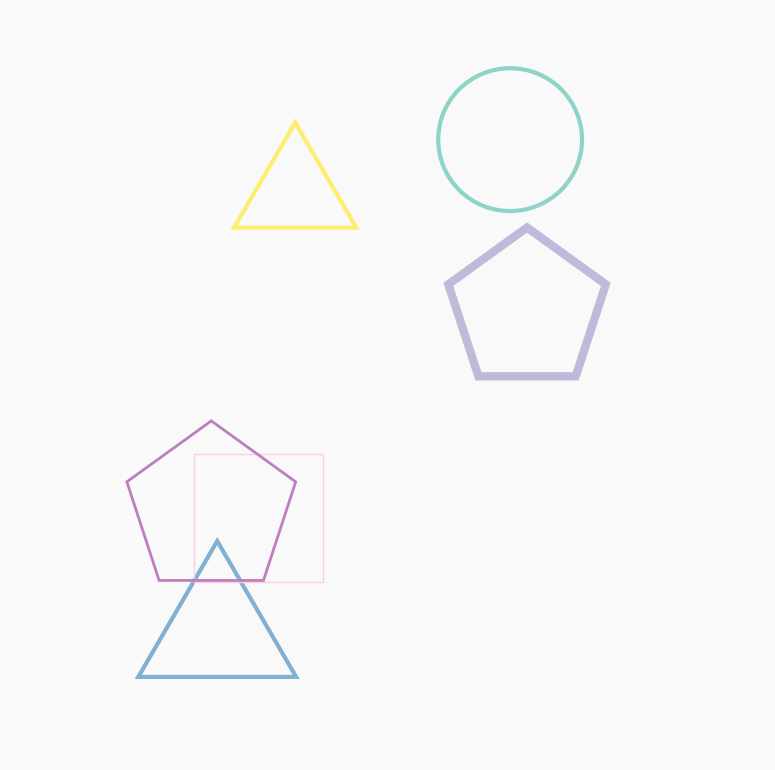[{"shape": "circle", "thickness": 1.5, "radius": 0.46, "center": [0.658, 0.819]}, {"shape": "pentagon", "thickness": 3, "radius": 0.53, "center": [0.68, 0.598]}, {"shape": "triangle", "thickness": 1.5, "radius": 0.59, "center": [0.28, 0.18]}, {"shape": "square", "thickness": 0.5, "radius": 0.42, "center": [0.333, 0.327]}, {"shape": "pentagon", "thickness": 1, "radius": 0.57, "center": [0.273, 0.339]}, {"shape": "triangle", "thickness": 1.5, "radius": 0.46, "center": [0.381, 0.75]}]